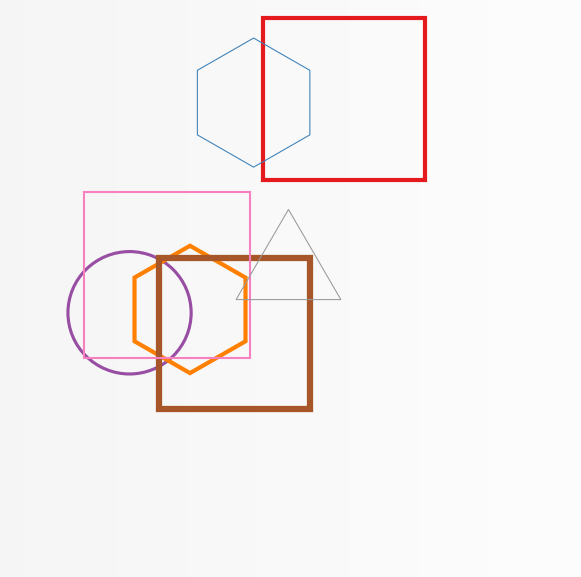[{"shape": "square", "thickness": 2, "radius": 0.7, "center": [0.592, 0.828]}, {"shape": "hexagon", "thickness": 0.5, "radius": 0.56, "center": [0.436, 0.821]}, {"shape": "circle", "thickness": 1.5, "radius": 0.53, "center": [0.223, 0.458]}, {"shape": "hexagon", "thickness": 2, "radius": 0.55, "center": [0.327, 0.463]}, {"shape": "square", "thickness": 3, "radius": 0.65, "center": [0.403, 0.421]}, {"shape": "square", "thickness": 1, "radius": 0.72, "center": [0.287, 0.523]}, {"shape": "triangle", "thickness": 0.5, "radius": 0.52, "center": [0.496, 0.532]}]